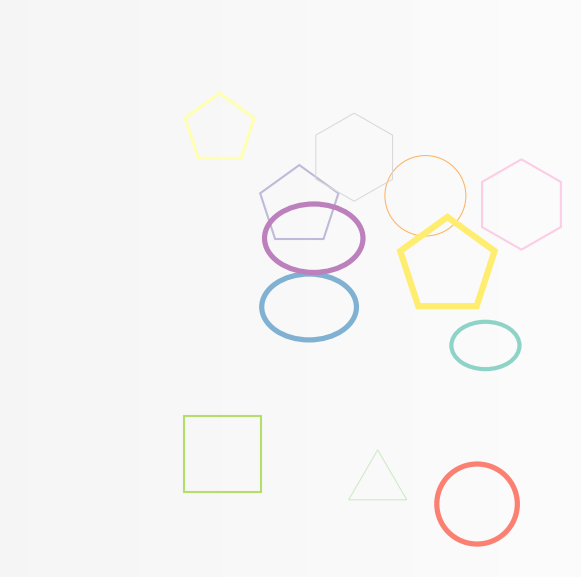[{"shape": "oval", "thickness": 2, "radius": 0.29, "center": [0.835, 0.401]}, {"shape": "pentagon", "thickness": 1.5, "radius": 0.31, "center": [0.378, 0.775]}, {"shape": "pentagon", "thickness": 1, "radius": 0.35, "center": [0.515, 0.643]}, {"shape": "circle", "thickness": 2.5, "radius": 0.35, "center": [0.821, 0.126]}, {"shape": "oval", "thickness": 2.5, "radius": 0.41, "center": [0.532, 0.468]}, {"shape": "circle", "thickness": 0.5, "radius": 0.35, "center": [0.732, 0.66]}, {"shape": "square", "thickness": 1, "radius": 0.33, "center": [0.383, 0.213]}, {"shape": "hexagon", "thickness": 1, "radius": 0.39, "center": [0.897, 0.645]}, {"shape": "hexagon", "thickness": 0.5, "radius": 0.38, "center": [0.609, 0.727]}, {"shape": "oval", "thickness": 2.5, "radius": 0.42, "center": [0.54, 0.587]}, {"shape": "triangle", "thickness": 0.5, "radius": 0.29, "center": [0.65, 0.163]}, {"shape": "pentagon", "thickness": 3, "radius": 0.43, "center": [0.77, 0.538]}]